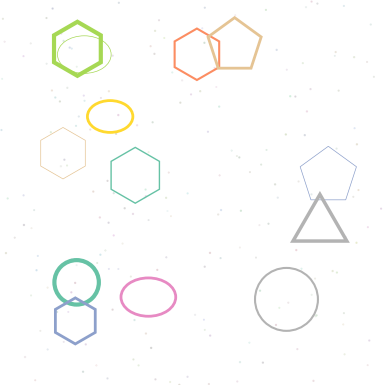[{"shape": "circle", "thickness": 3, "radius": 0.29, "center": [0.199, 0.267]}, {"shape": "hexagon", "thickness": 1, "radius": 0.36, "center": [0.351, 0.545]}, {"shape": "hexagon", "thickness": 1.5, "radius": 0.33, "center": [0.511, 0.859]}, {"shape": "pentagon", "thickness": 0.5, "radius": 0.38, "center": [0.853, 0.543]}, {"shape": "hexagon", "thickness": 2, "radius": 0.3, "center": [0.196, 0.166]}, {"shape": "oval", "thickness": 2, "radius": 0.36, "center": [0.385, 0.228]}, {"shape": "hexagon", "thickness": 3, "radius": 0.35, "center": [0.201, 0.873]}, {"shape": "oval", "thickness": 0.5, "radius": 0.35, "center": [0.219, 0.858]}, {"shape": "oval", "thickness": 2, "radius": 0.3, "center": [0.286, 0.697]}, {"shape": "hexagon", "thickness": 0.5, "radius": 0.33, "center": [0.164, 0.602]}, {"shape": "pentagon", "thickness": 2, "radius": 0.36, "center": [0.609, 0.882]}, {"shape": "circle", "thickness": 1.5, "radius": 0.41, "center": [0.744, 0.222]}, {"shape": "triangle", "thickness": 2.5, "radius": 0.4, "center": [0.831, 0.414]}]